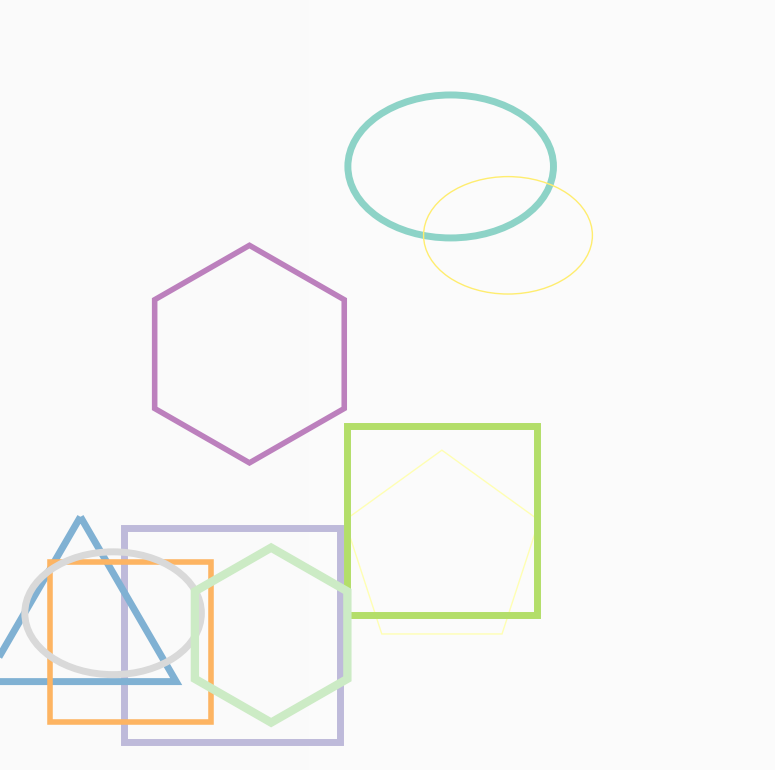[{"shape": "oval", "thickness": 2.5, "radius": 0.66, "center": [0.582, 0.784]}, {"shape": "pentagon", "thickness": 0.5, "radius": 0.66, "center": [0.57, 0.283]}, {"shape": "square", "thickness": 2.5, "radius": 0.69, "center": [0.299, 0.175]}, {"shape": "triangle", "thickness": 2.5, "radius": 0.71, "center": [0.104, 0.186]}, {"shape": "square", "thickness": 2, "radius": 0.52, "center": [0.168, 0.166]}, {"shape": "square", "thickness": 2.5, "radius": 0.61, "center": [0.57, 0.324]}, {"shape": "oval", "thickness": 2.5, "radius": 0.57, "center": [0.146, 0.204]}, {"shape": "hexagon", "thickness": 2, "radius": 0.71, "center": [0.322, 0.54]}, {"shape": "hexagon", "thickness": 3, "radius": 0.57, "center": [0.35, 0.175]}, {"shape": "oval", "thickness": 0.5, "radius": 0.54, "center": [0.655, 0.694]}]